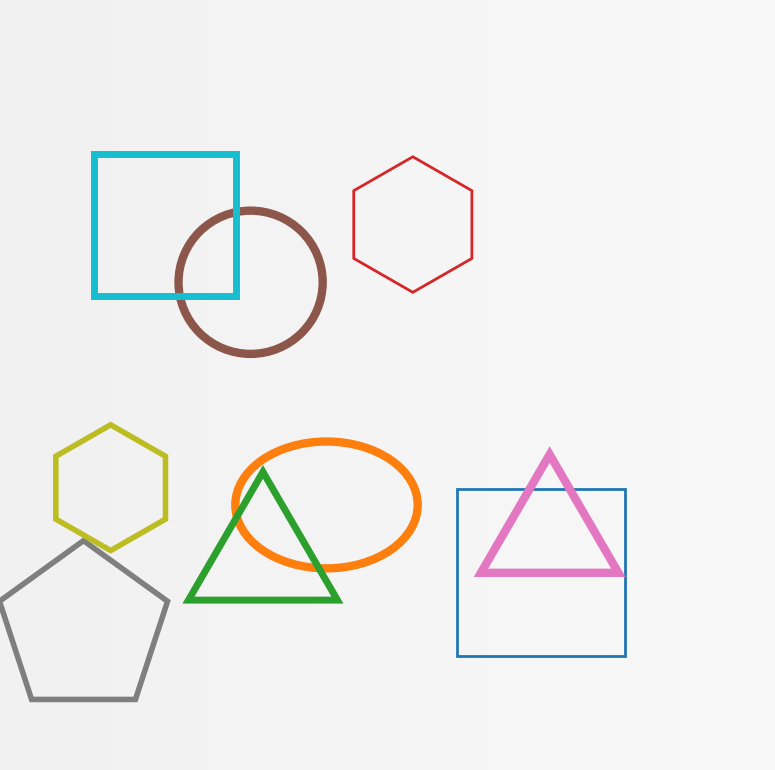[{"shape": "square", "thickness": 1, "radius": 0.54, "center": [0.698, 0.256]}, {"shape": "oval", "thickness": 3, "radius": 0.59, "center": [0.421, 0.344]}, {"shape": "triangle", "thickness": 2.5, "radius": 0.55, "center": [0.339, 0.276]}, {"shape": "hexagon", "thickness": 1, "radius": 0.44, "center": [0.533, 0.708]}, {"shape": "circle", "thickness": 3, "radius": 0.47, "center": [0.323, 0.633]}, {"shape": "triangle", "thickness": 3, "radius": 0.51, "center": [0.709, 0.307]}, {"shape": "pentagon", "thickness": 2, "radius": 0.57, "center": [0.108, 0.184]}, {"shape": "hexagon", "thickness": 2, "radius": 0.41, "center": [0.143, 0.367]}, {"shape": "square", "thickness": 2.5, "radius": 0.46, "center": [0.213, 0.708]}]